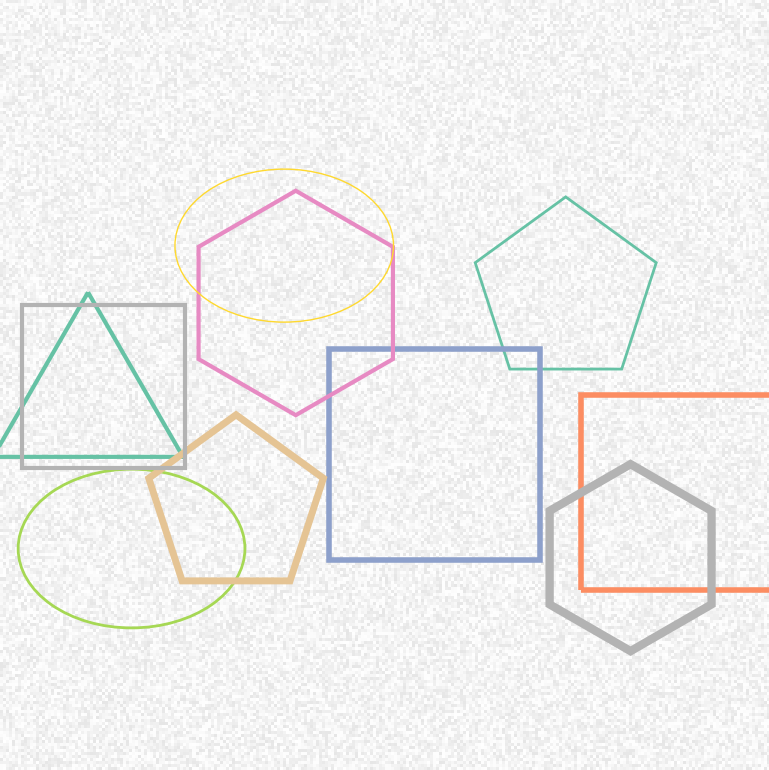[{"shape": "pentagon", "thickness": 1, "radius": 0.62, "center": [0.735, 0.621]}, {"shape": "triangle", "thickness": 1.5, "radius": 0.71, "center": [0.114, 0.478]}, {"shape": "square", "thickness": 2, "radius": 0.63, "center": [0.881, 0.36]}, {"shape": "square", "thickness": 2, "radius": 0.69, "center": [0.564, 0.41]}, {"shape": "hexagon", "thickness": 1.5, "radius": 0.73, "center": [0.384, 0.607]}, {"shape": "oval", "thickness": 1, "radius": 0.74, "center": [0.171, 0.288]}, {"shape": "oval", "thickness": 0.5, "radius": 0.71, "center": [0.369, 0.681]}, {"shape": "pentagon", "thickness": 2.5, "radius": 0.6, "center": [0.307, 0.342]}, {"shape": "hexagon", "thickness": 3, "radius": 0.61, "center": [0.819, 0.276]}, {"shape": "square", "thickness": 1.5, "radius": 0.53, "center": [0.134, 0.498]}]